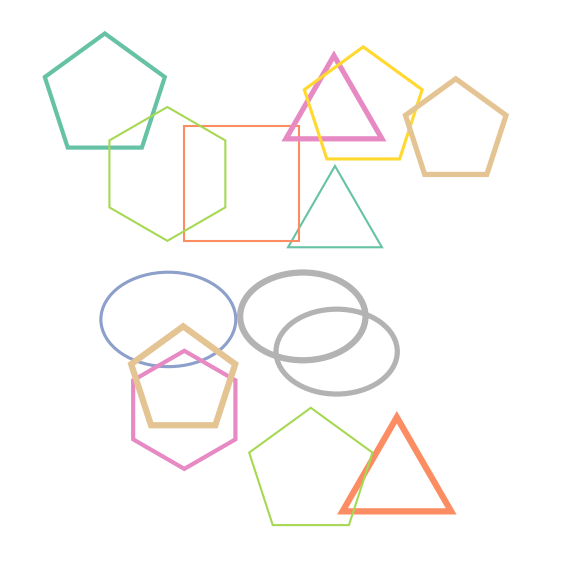[{"shape": "pentagon", "thickness": 2, "radius": 0.55, "center": [0.181, 0.832]}, {"shape": "triangle", "thickness": 1, "radius": 0.47, "center": [0.58, 0.618]}, {"shape": "triangle", "thickness": 3, "radius": 0.54, "center": [0.687, 0.168]}, {"shape": "square", "thickness": 1, "radius": 0.5, "center": [0.418, 0.681]}, {"shape": "oval", "thickness": 1.5, "radius": 0.58, "center": [0.291, 0.446]}, {"shape": "hexagon", "thickness": 2, "radius": 0.51, "center": [0.319, 0.289]}, {"shape": "triangle", "thickness": 2.5, "radius": 0.48, "center": [0.578, 0.807]}, {"shape": "pentagon", "thickness": 1, "radius": 0.56, "center": [0.538, 0.181]}, {"shape": "hexagon", "thickness": 1, "radius": 0.58, "center": [0.29, 0.698]}, {"shape": "pentagon", "thickness": 1.5, "radius": 0.54, "center": [0.629, 0.811]}, {"shape": "pentagon", "thickness": 3, "radius": 0.47, "center": [0.317, 0.339]}, {"shape": "pentagon", "thickness": 2.5, "radius": 0.46, "center": [0.789, 0.771]}, {"shape": "oval", "thickness": 3, "radius": 0.54, "center": [0.524, 0.451]}, {"shape": "oval", "thickness": 2.5, "radius": 0.52, "center": [0.583, 0.39]}]